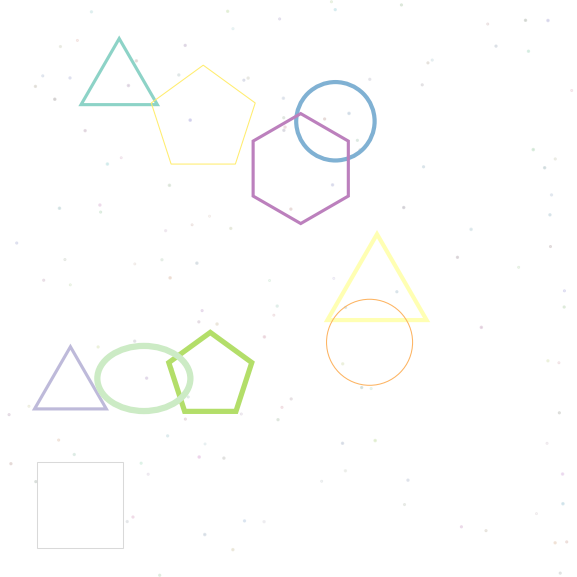[{"shape": "triangle", "thickness": 1.5, "radius": 0.38, "center": [0.206, 0.856]}, {"shape": "triangle", "thickness": 2, "radius": 0.5, "center": [0.653, 0.494]}, {"shape": "triangle", "thickness": 1.5, "radius": 0.36, "center": [0.122, 0.327]}, {"shape": "circle", "thickness": 2, "radius": 0.34, "center": [0.581, 0.789]}, {"shape": "circle", "thickness": 0.5, "radius": 0.37, "center": [0.64, 0.406]}, {"shape": "pentagon", "thickness": 2.5, "radius": 0.38, "center": [0.364, 0.348]}, {"shape": "square", "thickness": 0.5, "radius": 0.37, "center": [0.139, 0.125]}, {"shape": "hexagon", "thickness": 1.5, "radius": 0.48, "center": [0.521, 0.707]}, {"shape": "oval", "thickness": 3, "radius": 0.4, "center": [0.249, 0.344]}, {"shape": "pentagon", "thickness": 0.5, "radius": 0.47, "center": [0.352, 0.792]}]